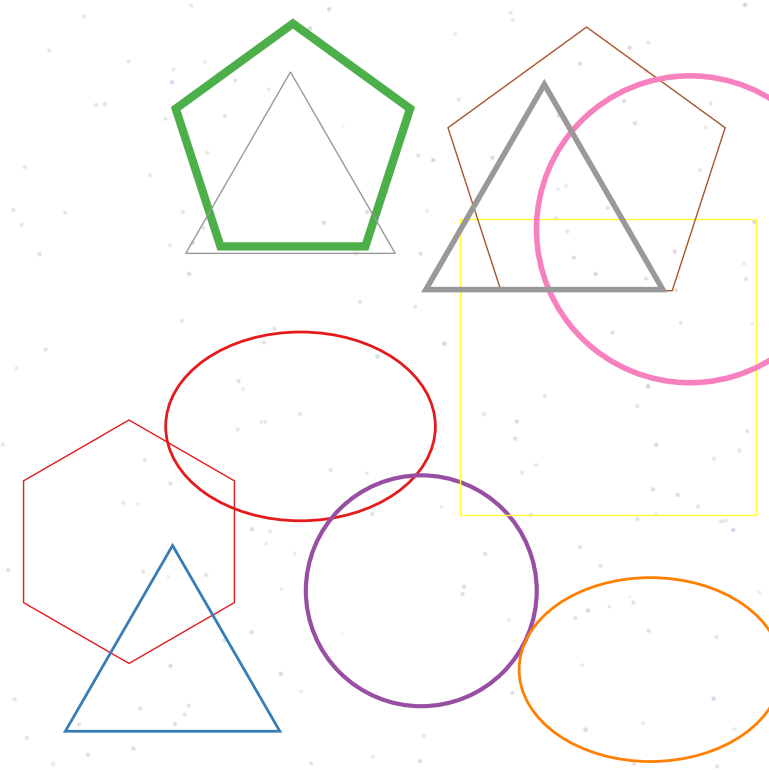[{"shape": "hexagon", "thickness": 0.5, "radius": 0.79, "center": [0.168, 0.296]}, {"shape": "oval", "thickness": 1, "radius": 0.88, "center": [0.39, 0.446]}, {"shape": "triangle", "thickness": 1, "radius": 0.8, "center": [0.224, 0.131]}, {"shape": "pentagon", "thickness": 3, "radius": 0.8, "center": [0.38, 0.809]}, {"shape": "circle", "thickness": 1.5, "radius": 0.75, "center": [0.547, 0.233]}, {"shape": "oval", "thickness": 1, "radius": 0.85, "center": [0.845, 0.13]}, {"shape": "square", "thickness": 0.5, "radius": 0.96, "center": [0.79, 0.524]}, {"shape": "pentagon", "thickness": 0.5, "radius": 0.95, "center": [0.762, 0.776]}, {"shape": "circle", "thickness": 2, "radius": 1.0, "center": [0.896, 0.702]}, {"shape": "triangle", "thickness": 2, "radius": 0.89, "center": [0.707, 0.713]}, {"shape": "triangle", "thickness": 0.5, "radius": 0.79, "center": [0.377, 0.749]}]